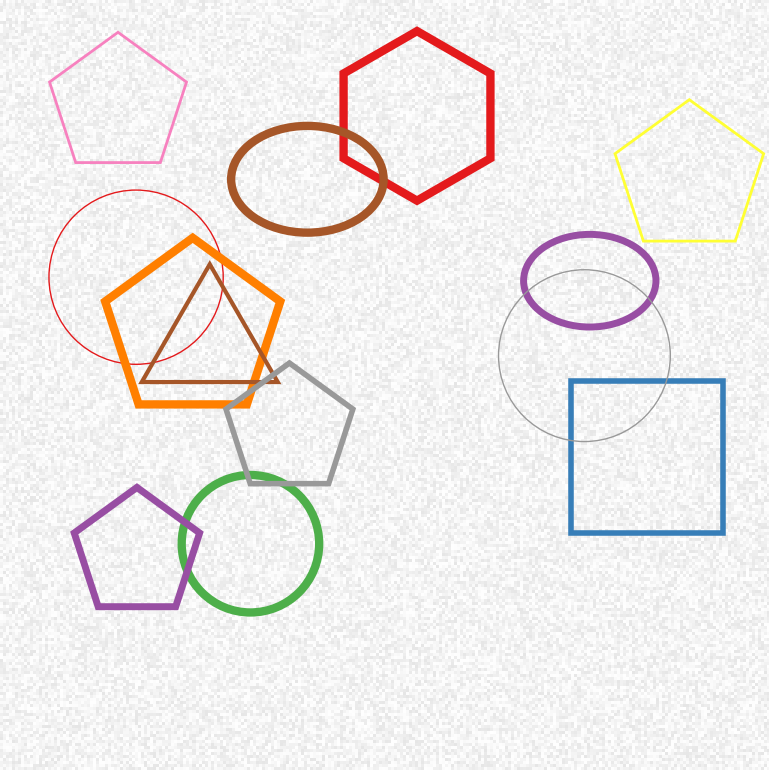[{"shape": "hexagon", "thickness": 3, "radius": 0.55, "center": [0.542, 0.85]}, {"shape": "circle", "thickness": 0.5, "radius": 0.57, "center": [0.177, 0.64]}, {"shape": "square", "thickness": 2, "radius": 0.49, "center": [0.84, 0.407]}, {"shape": "circle", "thickness": 3, "radius": 0.45, "center": [0.325, 0.294]}, {"shape": "pentagon", "thickness": 2.5, "radius": 0.43, "center": [0.178, 0.281]}, {"shape": "oval", "thickness": 2.5, "radius": 0.43, "center": [0.766, 0.635]}, {"shape": "pentagon", "thickness": 3, "radius": 0.6, "center": [0.25, 0.572]}, {"shape": "pentagon", "thickness": 1, "radius": 0.51, "center": [0.895, 0.769]}, {"shape": "oval", "thickness": 3, "radius": 0.5, "center": [0.399, 0.767]}, {"shape": "triangle", "thickness": 1.5, "radius": 0.51, "center": [0.272, 0.555]}, {"shape": "pentagon", "thickness": 1, "radius": 0.47, "center": [0.153, 0.865]}, {"shape": "circle", "thickness": 0.5, "radius": 0.56, "center": [0.759, 0.538]}, {"shape": "pentagon", "thickness": 2, "radius": 0.43, "center": [0.376, 0.442]}]